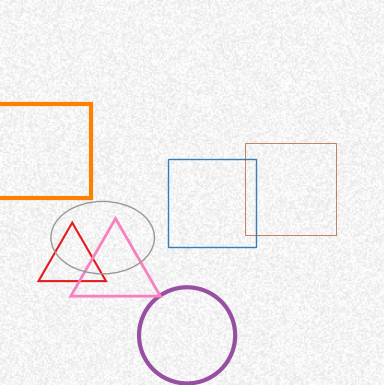[{"shape": "triangle", "thickness": 1.5, "radius": 0.51, "center": [0.188, 0.32]}, {"shape": "square", "thickness": 1, "radius": 0.57, "center": [0.551, 0.473]}, {"shape": "circle", "thickness": 3, "radius": 0.62, "center": [0.486, 0.129]}, {"shape": "square", "thickness": 3, "radius": 0.61, "center": [0.115, 0.607]}, {"shape": "square", "thickness": 0.5, "radius": 0.6, "center": [0.754, 0.509]}, {"shape": "triangle", "thickness": 2, "radius": 0.67, "center": [0.3, 0.298]}, {"shape": "oval", "thickness": 1, "radius": 0.67, "center": [0.267, 0.383]}]